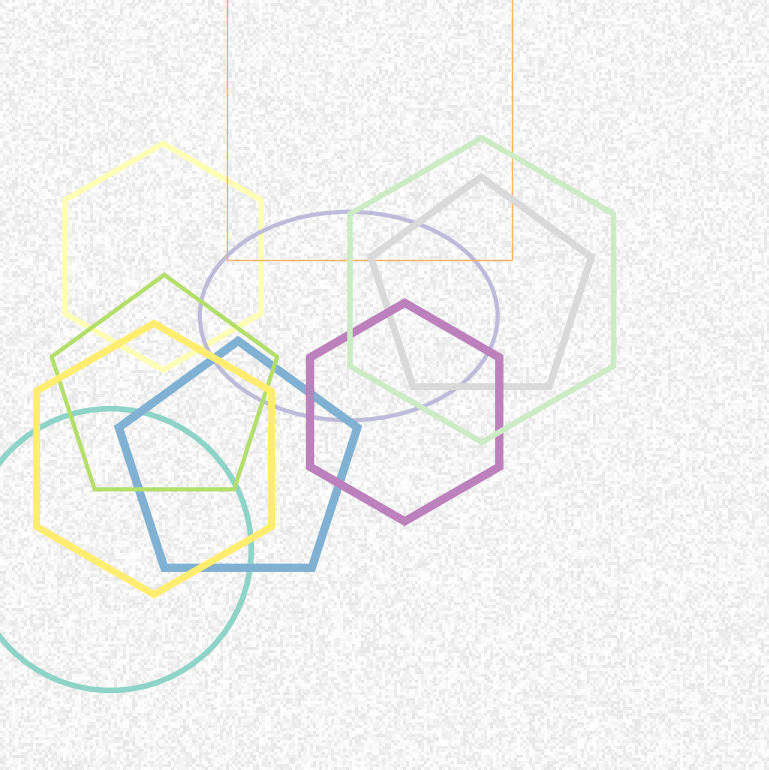[{"shape": "circle", "thickness": 2, "radius": 0.91, "center": [0.143, 0.286]}, {"shape": "hexagon", "thickness": 2, "radius": 0.74, "center": [0.212, 0.667]}, {"shape": "oval", "thickness": 1.5, "radius": 0.97, "center": [0.453, 0.59]}, {"shape": "pentagon", "thickness": 3, "radius": 0.81, "center": [0.309, 0.394]}, {"shape": "square", "thickness": 0.5, "radius": 0.92, "center": [0.48, 0.847]}, {"shape": "pentagon", "thickness": 1.5, "radius": 0.77, "center": [0.213, 0.489]}, {"shape": "pentagon", "thickness": 2.5, "radius": 0.75, "center": [0.625, 0.62]}, {"shape": "hexagon", "thickness": 3, "radius": 0.71, "center": [0.526, 0.465]}, {"shape": "hexagon", "thickness": 2, "radius": 0.99, "center": [0.626, 0.623]}, {"shape": "hexagon", "thickness": 2.5, "radius": 0.88, "center": [0.2, 0.404]}]